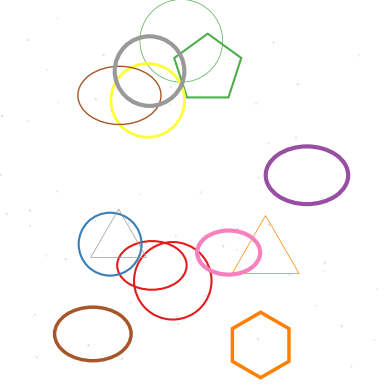[{"shape": "oval", "thickness": 1.5, "radius": 0.45, "center": [0.395, 0.311]}, {"shape": "circle", "thickness": 1.5, "radius": 0.5, "center": [0.449, 0.271]}, {"shape": "circle", "thickness": 1.5, "radius": 0.41, "center": [0.286, 0.366]}, {"shape": "pentagon", "thickness": 1.5, "radius": 0.46, "center": [0.54, 0.821]}, {"shape": "circle", "thickness": 0.5, "radius": 0.54, "center": [0.471, 0.894]}, {"shape": "oval", "thickness": 3, "radius": 0.54, "center": [0.797, 0.545]}, {"shape": "triangle", "thickness": 0.5, "radius": 0.5, "center": [0.69, 0.34]}, {"shape": "hexagon", "thickness": 2.5, "radius": 0.42, "center": [0.677, 0.104]}, {"shape": "circle", "thickness": 2, "radius": 0.48, "center": [0.384, 0.739]}, {"shape": "oval", "thickness": 1, "radius": 0.54, "center": [0.31, 0.752]}, {"shape": "oval", "thickness": 2.5, "radius": 0.5, "center": [0.241, 0.133]}, {"shape": "oval", "thickness": 3, "radius": 0.41, "center": [0.594, 0.344]}, {"shape": "circle", "thickness": 3, "radius": 0.45, "center": [0.388, 0.815]}, {"shape": "triangle", "thickness": 0.5, "radius": 0.42, "center": [0.308, 0.373]}]